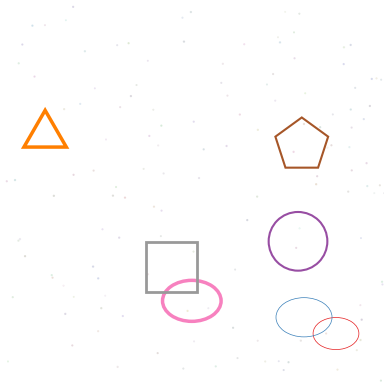[{"shape": "oval", "thickness": 0.5, "radius": 0.3, "center": [0.873, 0.134]}, {"shape": "oval", "thickness": 0.5, "radius": 0.36, "center": [0.79, 0.176]}, {"shape": "circle", "thickness": 1.5, "radius": 0.38, "center": [0.774, 0.373]}, {"shape": "triangle", "thickness": 2.5, "radius": 0.32, "center": [0.117, 0.65]}, {"shape": "pentagon", "thickness": 1.5, "radius": 0.36, "center": [0.784, 0.623]}, {"shape": "oval", "thickness": 2.5, "radius": 0.38, "center": [0.498, 0.219]}, {"shape": "square", "thickness": 2, "radius": 0.33, "center": [0.446, 0.307]}]